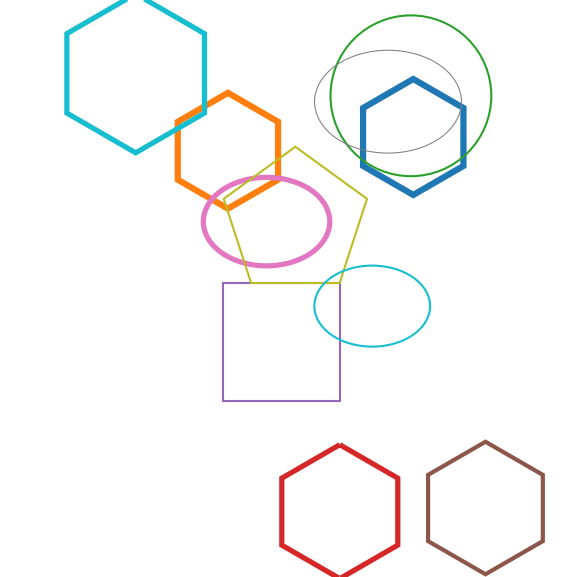[{"shape": "hexagon", "thickness": 3, "radius": 0.5, "center": [0.716, 0.762]}, {"shape": "hexagon", "thickness": 3, "radius": 0.5, "center": [0.395, 0.738]}, {"shape": "circle", "thickness": 1, "radius": 0.7, "center": [0.712, 0.833]}, {"shape": "hexagon", "thickness": 2.5, "radius": 0.58, "center": [0.588, 0.113]}, {"shape": "square", "thickness": 1, "radius": 0.51, "center": [0.488, 0.407]}, {"shape": "hexagon", "thickness": 2, "radius": 0.57, "center": [0.841, 0.119]}, {"shape": "oval", "thickness": 2.5, "radius": 0.55, "center": [0.462, 0.615]}, {"shape": "oval", "thickness": 0.5, "radius": 0.64, "center": [0.672, 0.823]}, {"shape": "pentagon", "thickness": 1, "radius": 0.65, "center": [0.511, 0.615]}, {"shape": "hexagon", "thickness": 2.5, "radius": 0.69, "center": [0.235, 0.872]}, {"shape": "oval", "thickness": 1, "radius": 0.5, "center": [0.645, 0.469]}]